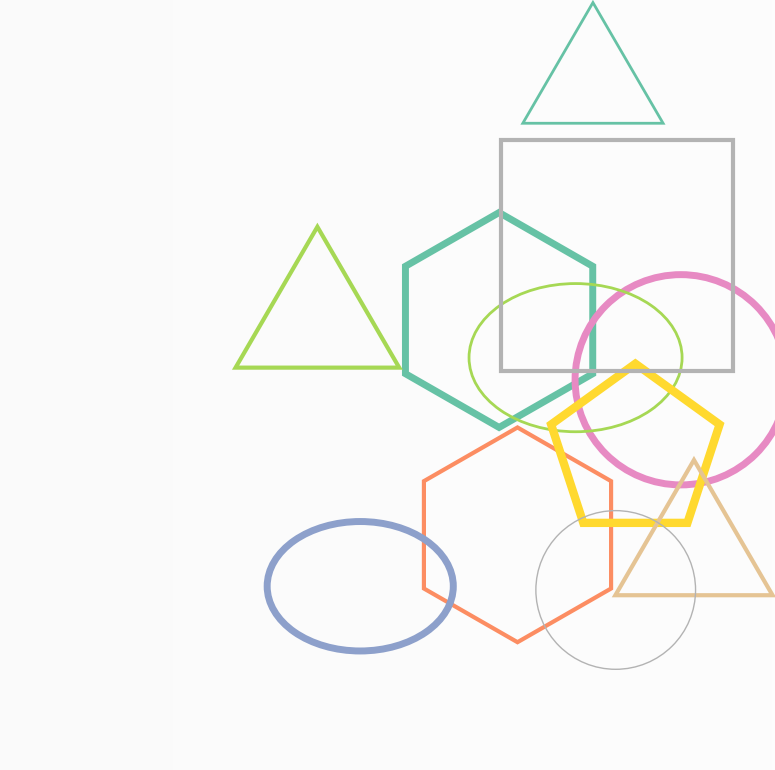[{"shape": "triangle", "thickness": 1, "radius": 0.52, "center": [0.765, 0.892]}, {"shape": "hexagon", "thickness": 2.5, "radius": 0.7, "center": [0.644, 0.584]}, {"shape": "hexagon", "thickness": 1.5, "radius": 0.7, "center": [0.668, 0.305]}, {"shape": "oval", "thickness": 2.5, "radius": 0.6, "center": [0.465, 0.239]}, {"shape": "circle", "thickness": 2.5, "radius": 0.68, "center": [0.879, 0.507]}, {"shape": "triangle", "thickness": 1.5, "radius": 0.61, "center": [0.41, 0.584]}, {"shape": "oval", "thickness": 1, "radius": 0.69, "center": [0.743, 0.536]}, {"shape": "pentagon", "thickness": 3, "radius": 0.57, "center": [0.82, 0.413]}, {"shape": "triangle", "thickness": 1.5, "radius": 0.59, "center": [0.895, 0.286]}, {"shape": "circle", "thickness": 0.5, "radius": 0.52, "center": [0.794, 0.234]}, {"shape": "square", "thickness": 1.5, "radius": 0.75, "center": [0.796, 0.668]}]